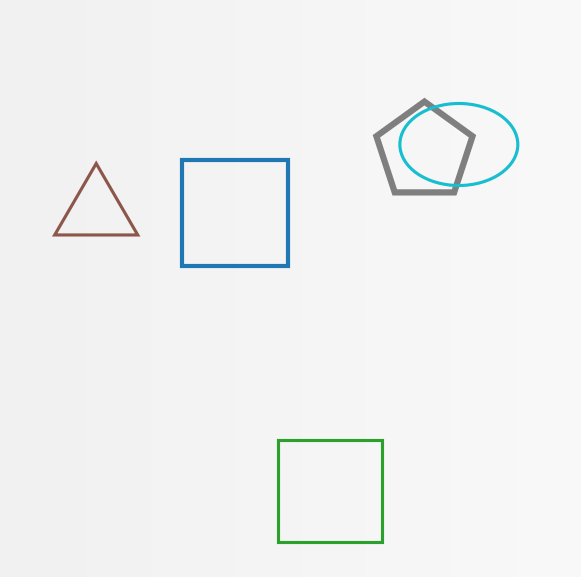[{"shape": "square", "thickness": 2, "radius": 0.46, "center": [0.404, 0.63]}, {"shape": "square", "thickness": 1.5, "radius": 0.44, "center": [0.568, 0.149]}, {"shape": "triangle", "thickness": 1.5, "radius": 0.41, "center": [0.166, 0.634]}, {"shape": "pentagon", "thickness": 3, "radius": 0.43, "center": [0.73, 0.736]}, {"shape": "oval", "thickness": 1.5, "radius": 0.51, "center": [0.789, 0.749]}]